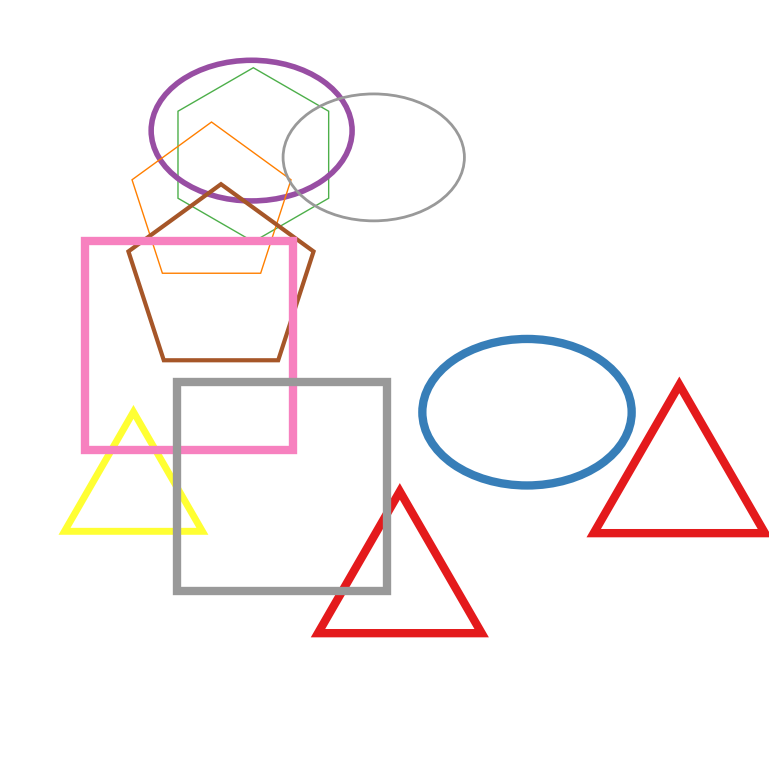[{"shape": "triangle", "thickness": 3, "radius": 0.61, "center": [0.519, 0.239]}, {"shape": "triangle", "thickness": 3, "radius": 0.64, "center": [0.882, 0.372]}, {"shape": "oval", "thickness": 3, "radius": 0.68, "center": [0.684, 0.465]}, {"shape": "hexagon", "thickness": 0.5, "radius": 0.56, "center": [0.329, 0.799]}, {"shape": "oval", "thickness": 2, "radius": 0.65, "center": [0.327, 0.83]}, {"shape": "pentagon", "thickness": 0.5, "radius": 0.54, "center": [0.275, 0.733]}, {"shape": "triangle", "thickness": 2.5, "radius": 0.52, "center": [0.173, 0.362]}, {"shape": "pentagon", "thickness": 1.5, "radius": 0.63, "center": [0.287, 0.634]}, {"shape": "square", "thickness": 3, "radius": 0.68, "center": [0.245, 0.551]}, {"shape": "square", "thickness": 3, "radius": 0.68, "center": [0.366, 0.368]}, {"shape": "oval", "thickness": 1, "radius": 0.59, "center": [0.485, 0.796]}]